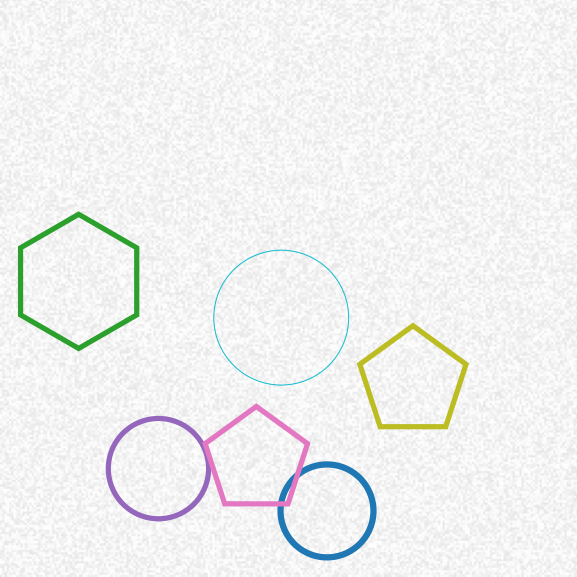[{"shape": "circle", "thickness": 3, "radius": 0.4, "center": [0.566, 0.114]}, {"shape": "hexagon", "thickness": 2.5, "radius": 0.58, "center": [0.136, 0.512]}, {"shape": "circle", "thickness": 2.5, "radius": 0.43, "center": [0.274, 0.188]}, {"shape": "pentagon", "thickness": 2.5, "radius": 0.47, "center": [0.444, 0.202]}, {"shape": "pentagon", "thickness": 2.5, "radius": 0.48, "center": [0.715, 0.338]}, {"shape": "circle", "thickness": 0.5, "radius": 0.58, "center": [0.487, 0.449]}]